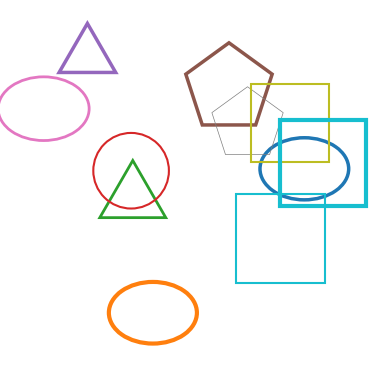[{"shape": "oval", "thickness": 2.5, "radius": 0.58, "center": [0.79, 0.562]}, {"shape": "oval", "thickness": 3, "radius": 0.57, "center": [0.397, 0.188]}, {"shape": "triangle", "thickness": 2, "radius": 0.49, "center": [0.345, 0.484]}, {"shape": "circle", "thickness": 1.5, "radius": 0.49, "center": [0.341, 0.557]}, {"shape": "triangle", "thickness": 2.5, "radius": 0.42, "center": [0.227, 0.854]}, {"shape": "pentagon", "thickness": 2.5, "radius": 0.59, "center": [0.595, 0.771]}, {"shape": "oval", "thickness": 2, "radius": 0.59, "center": [0.113, 0.718]}, {"shape": "pentagon", "thickness": 0.5, "radius": 0.49, "center": [0.643, 0.677]}, {"shape": "square", "thickness": 1.5, "radius": 0.51, "center": [0.753, 0.681]}, {"shape": "square", "thickness": 3, "radius": 0.56, "center": [0.838, 0.576]}, {"shape": "square", "thickness": 1.5, "radius": 0.58, "center": [0.728, 0.381]}]